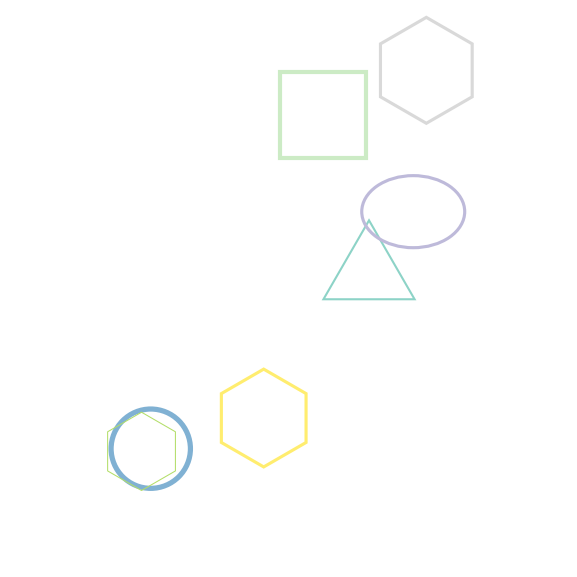[{"shape": "triangle", "thickness": 1, "radius": 0.46, "center": [0.639, 0.526]}, {"shape": "oval", "thickness": 1.5, "radius": 0.45, "center": [0.716, 0.633]}, {"shape": "circle", "thickness": 2.5, "radius": 0.34, "center": [0.261, 0.222]}, {"shape": "hexagon", "thickness": 0.5, "radius": 0.34, "center": [0.245, 0.218]}, {"shape": "hexagon", "thickness": 1.5, "radius": 0.46, "center": [0.738, 0.877]}, {"shape": "square", "thickness": 2, "radius": 0.37, "center": [0.559, 0.8]}, {"shape": "hexagon", "thickness": 1.5, "radius": 0.42, "center": [0.457, 0.275]}]